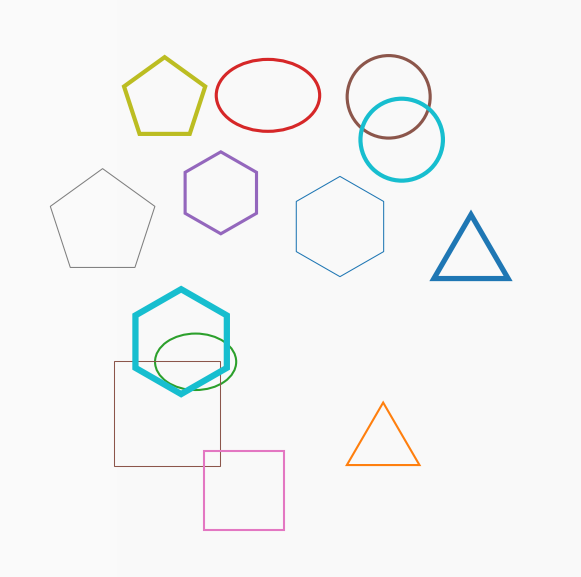[{"shape": "hexagon", "thickness": 0.5, "radius": 0.43, "center": [0.585, 0.607]}, {"shape": "triangle", "thickness": 2.5, "radius": 0.37, "center": [0.81, 0.554]}, {"shape": "triangle", "thickness": 1, "radius": 0.36, "center": [0.659, 0.23]}, {"shape": "oval", "thickness": 1, "radius": 0.35, "center": [0.337, 0.373]}, {"shape": "oval", "thickness": 1.5, "radius": 0.44, "center": [0.461, 0.834]}, {"shape": "hexagon", "thickness": 1.5, "radius": 0.35, "center": [0.38, 0.665]}, {"shape": "circle", "thickness": 1.5, "radius": 0.36, "center": [0.669, 0.831]}, {"shape": "square", "thickness": 0.5, "radius": 0.46, "center": [0.288, 0.283]}, {"shape": "square", "thickness": 1, "radius": 0.34, "center": [0.42, 0.15]}, {"shape": "pentagon", "thickness": 0.5, "radius": 0.47, "center": [0.177, 0.613]}, {"shape": "pentagon", "thickness": 2, "radius": 0.37, "center": [0.283, 0.827]}, {"shape": "hexagon", "thickness": 3, "radius": 0.45, "center": [0.312, 0.408]}, {"shape": "circle", "thickness": 2, "radius": 0.35, "center": [0.691, 0.757]}]